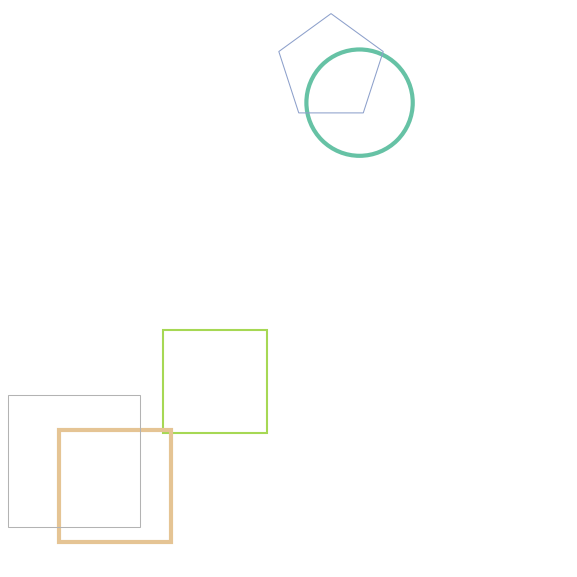[{"shape": "circle", "thickness": 2, "radius": 0.46, "center": [0.623, 0.821]}, {"shape": "pentagon", "thickness": 0.5, "radius": 0.48, "center": [0.573, 0.881]}, {"shape": "square", "thickness": 1, "radius": 0.45, "center": [0.372, 0.338]}, {"shape": "square", "thickness": 2, "radius": 0.49, "center": [0.199, 0.157]}, {"shape": "square", "thickness": 0.5, "radius": 0.57, "center": [0.128, 0.202]}]